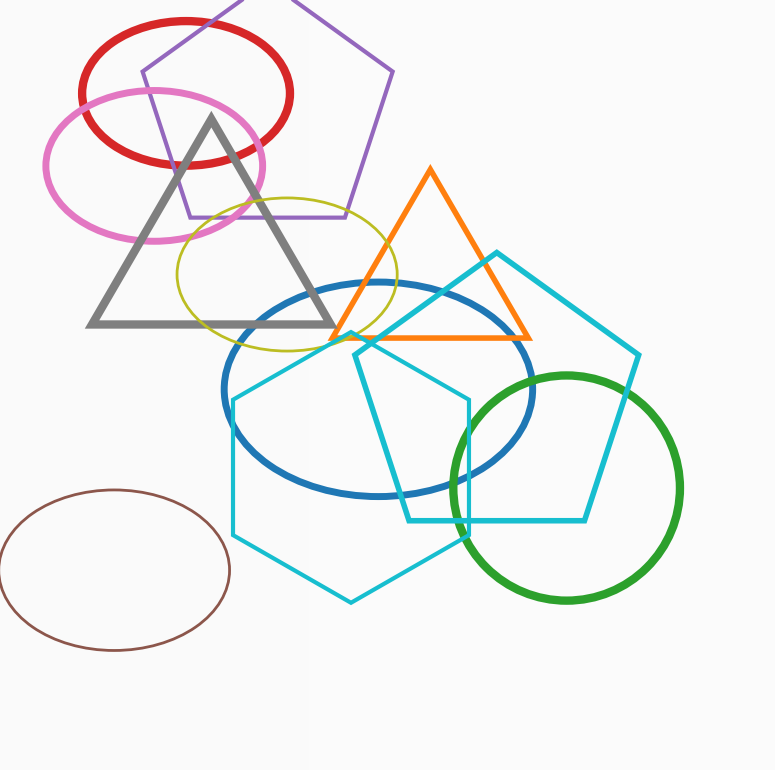[{"shape": "oval", "thickness": 2.5, "radius": 1.0, "center": [0.488, 0.494]}, {"shape": "triangle", "thickness": 2, "radius": 0.73, "center": [0.555, 0.634]}, {"shape": "circle", "thickness": 3, "radius": 0.73, "center": [0.731, 0.366]}, {"shape": "oval", "thickness": 3, "radius": 0.67, "center": [0.24, 0.879]}, {"shape": "pentagon", "thickness": 1.5, "radius": 0.85, "center": [0.345, 0.855]}, {"shape": "oval", "thickness": 1, "radius": 0.74, "center": [0.147, 0.259]}, {"shape": "oval", "thickness": 2.5, "radius": 0.7, "center": [0.199, 0.785]}, {"shape": "triangle", "thickness": 3, "radius": 0.89, "center": [0.273, 0.667]}, {"shape": "oval", "thickness": 1, "radius": 0.71, "center": [0.37, 0.644]}, {"shape": "pentagon", "thickness": 2, "radius": 0.96, "center": [0.641, 0.479]}, {"shape": "hexagon", "thickness": 1.5, "radius": 0.88, "center": [0.453, 0.393]}]